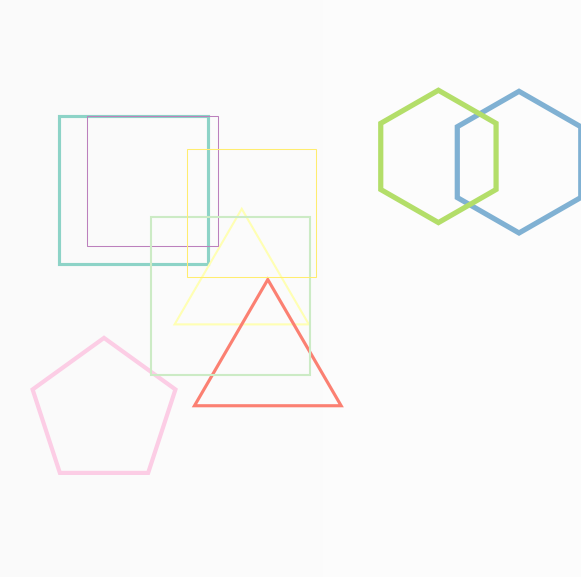[{"shape": "square", "thickness": 1.5, "radius": 0.64, "center": [0.23, 0.67]}, {"shape": "triangle", "thickness": 1, "radius": 0.67, "center": [0.416, 0.504]}, {"shape": "triangle", "thickness": 1.5, "radius": 0.73, "center": [0.461, 0.369]}, {"shape": "hexagon", "thickness": 2.5, "radius": 0.61, "center": [0.893, 0.718]}, {"shape": "hexagon", "thickness": 2.5, "radius": 0.57, "center": [0.754, 0.728]}, {"shape": "pentagon", "thickness": 2, "radius": 0.65, "center": [0.179, 0.285]}, {"shape": "square", "thickness": 0.5, "radius": 0.56, "center": [0.262, 0.686]}, {"shape": "square", "thickness": 1, "radius": 0.68, "center": [0.397, 0.486]}, {"shape": "square", "thickness": 0.5, "radius": 0.55, "center": [0.433, 0.63]}]